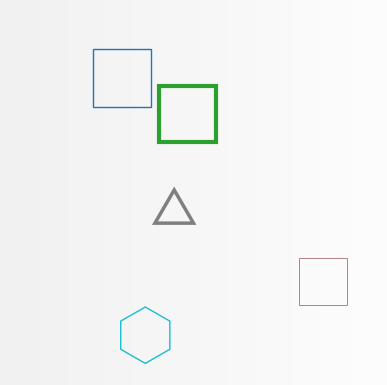[{"shape": "square", "thickness": 1, "radius": 0.38, "center": [0.315, 0.798]}, {"shape": "square", "thickness": 3, "radius": 0.36, "center": [0.484, 0.703]}, {"shape": "square", "thickness": 0.5, "radius": 0.31, "center": [0.834, 0.269]}, {"shape": "triangle", "thickness": 2.5, "radius": 0.29, "center": [0.45, 0.449]}, {"shape": "hexagon", "thickness": 1, "radius": 0.37, "center": [0.375, 0.129]}]